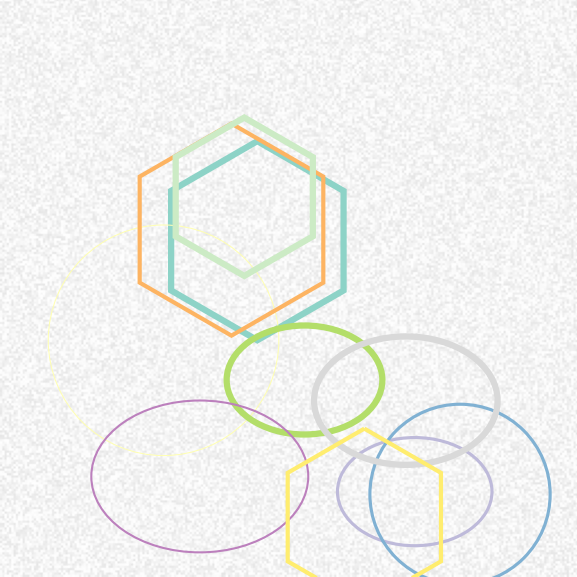[{"shape": "hexagon", "thickness": 3, "radius": 0.86, "center": [0.446, 0.582]}, {"shape": "circle", "thickness": 0.5, "radius": 1.0, "center": [0.283, 0.41]}, {"shape": "oval", "thickness": 1.5, "radius": 0.67, "center": [0.718, 0.148]}, {"shape": "circle", "thickness": 1.5, "radius": 0.78, "center": [0.797, 0.143]}, {"shape": "hexagon", "thickness": 2, "radius": 0.92, "center": [0.401, 0.602]}, {"shape": "oval", "thickness": 3, "radius": 0.67, "center": [0.527, 0.341]}, {"shape": "oval", "thickness": 3, "radius": 0.79, "center": [0.703, 0.305]}, {"shape": "oval", "thickness": 1, "radius": 0.94, "center": [0.346, 0.174]}, {"shape": "hexagon", "thickness": 3, "radius": 0.69, "center": [0.423, 0.658]}, {"shape": "hexagon", "thickness": 2, "radius": 0.77, "center": [0.631, 0.104]}]